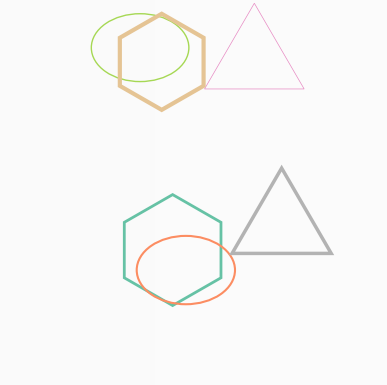[{"shape": "hexagon", "thickness": 2, "radius": 0.72, "center": [0.446, 0.35]}, {"shape": "oval", "thickness": 1.5, "radius": 0.63, "center": [0.48, 0.299]}, {"shape": "triangle", "thickness": 0.5, "radius": 0.74, "center": [0.656, 0.843]}, {"shape": "oval", "thickness": 1, "radius": 0.63, "center": [0.362, 0.876]}, {"shape": "hexagon", "thickness": 3, "radius": 0.62, "center": [0.417, 0.839]}, {"shape": "triangle", "thickness": 2.5, "radius": 0.74, "center": [0.727, 0.416]}]